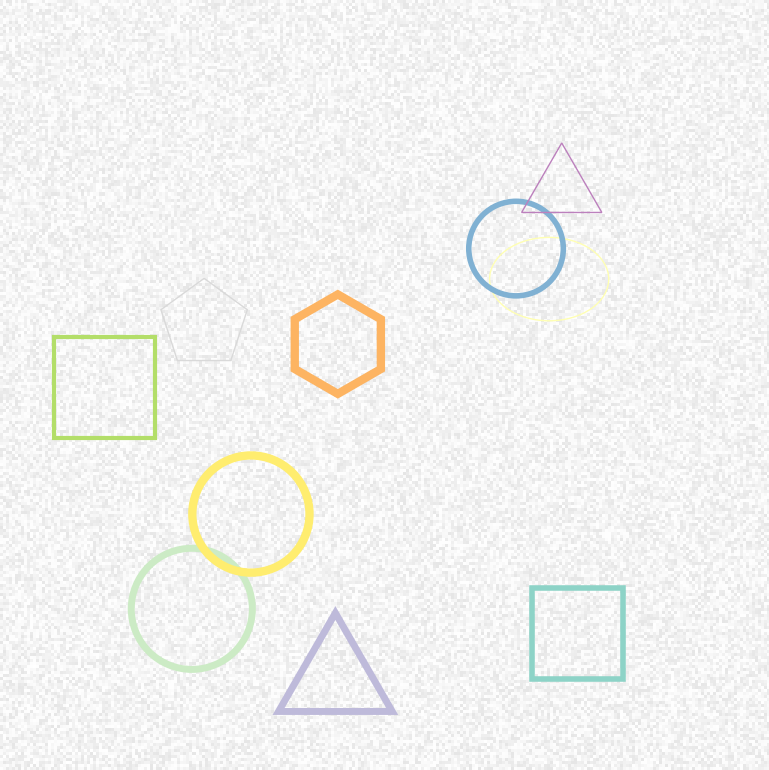[{"shape": "square", "thickness": 2, "radius": 0.3, "center": [0.75, 0.177]}, {"shape": "oval", "thickness": 0.5, "radius": 0.39, "center": [0.713, 0.638]}, {"shape": "triangle", "thickness": 2.5, "radius": 0.43, "center": [0.436, 0.119]}, {"shape": "circle", "thickness": 2, "radius": 0.31, "center": [0.67, 0.677]}, {"shape": "hexagon", "thickness": 3, "radius": 0.32, "center": [0.439, 0.553]}, {"shape": "square", "thickness": 1.5, "radius": 0.33, "center": [0.136, 0.497]}, {"shape": "pentagon", "thickness": 0.5, "radius": 0.29, "center": [0.265, 0.579]}, {"shape": "triangle", "thickness": 0.5, "radius": 0.3, "center": [0.73, 0.754]}, {"shape": "circle", "thickness": 2.5, "radius": 0.39, "center": [0.249, 0.209]}, {"shape": "circle", "thickness": 3, "radius": 0.38, "center": [0.326, 0.332]}]